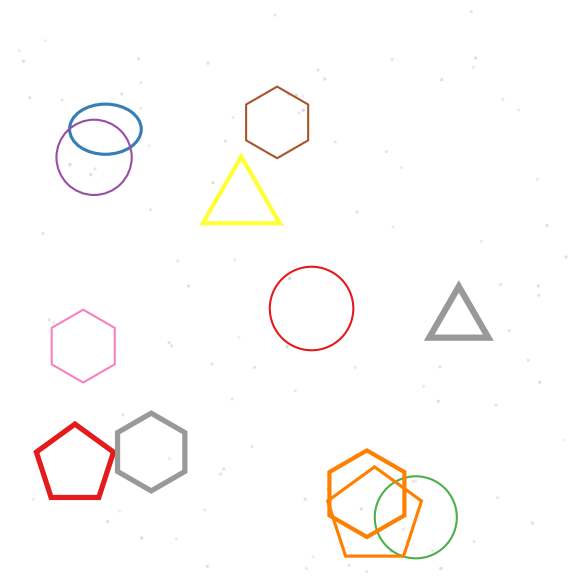[{"shape": "pentagon", "thickness": 2.5, "radius": 0.35, "center": [0.13, 0.195]}, {"shape": "circle", "thickness": 1, "radius": 0.36, "center": [0.539, 0.465]}, {"shape": "oval", "thickness": 1.5, "radius": 0.31, "center": [0.183, 0.775]}, {"shape": "circle", "thickness": 1, "radius": 0.36, "center": [0.72, 0.103]}, {"shape": "circle", "thickness": 1, "radius": 0.33, "center": [0.163, 0.727]}, {"shape": "pentagon", "thickness": 1.5, "radius": 0.43, "center": [0.649, 0.105]}, {"shape": "hexagon", "thickness": 2, "radius": 0.37, "center": [0.635, 0.144]}, {"shape": "triangle", "thickness": 2, "radius": 0.38, "center": [0.418, 0.651]}, {"shape": "hexagon", "thickness": 1, "radius": 0.31, "center": [0.48, 0.787]}, {"shape": "hexagon", "thickness": 1, "radius": 0.32, "center": [0.144, 0.4]}, {"shape": "hexagon", "thickness": 2.5, "radius": 0.34, "center": [0.262, 0.216]}, {"shape": "triangle", "thickness": 3, "radius": 0.3, "center": [0.794, 0.444]}]